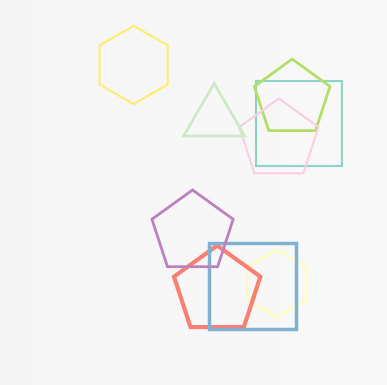[{"shape": "square", "thickness": 1.5, "radius": 0.55, "center": [0.772, 0.679]}, {"shape": "hexagon", "thickness": 1.5, "radius": 0.44, "center": [0.714, 0.264]}, {"shape": "pentagon", "thickness": 3, "radius": 0.59, "center": [0.56, 0.245]}, {"shape": "square", "thickness": 2.5, "radius": 0.56, "center": [0.651, 0.257]}, {"shape": "pentagon", "thickness": 2, "radius": 0.51, "center": [0.754, 0.744]}, {"shape": "pentagon", "thickness": 1.5, "radius": 0.54, "center": [0.72, 0.637]}, {"shape": "pentagon", "thickness": 2, "radius": 0.55, "center": [0.497, 0.396]}, {"shape": "triangle", "thickness": 2, "radius": 0.45, "center": [0.553, 0.692]}, {"shape": "hexagon", "thickness": 1.5, "radius": 0.51, "center": [0.345, 0.831]}]